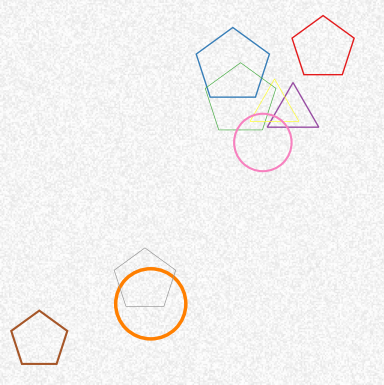[{"shape": "pentagon", "thickness": 1, "radius": 0.42, "center": [0.839, 0.875]}, {"shape": "pentagon", "thickness": 1, "radius": 0.5, "center": [0.605, 0.829]}, {"shape": "pentagon", "thickness": 0.5, "radius": 0.48, "center": [0.625, 0.741]}, {"shape": "triangle", "thickness": 1, "radius": 0.39, "center": [0.761, 0.708]}, {"shape": "circle", "thickness": 2.5, "radius": 0.46, "center": [0.392, 0.211]}, {"shape": "triangle", "thickness": 0.5, "radius": 0.37, "center": [0.713, 0.721]}, {"shape": "pentagon", "thickness": 1.5, "radius": 0.38, "center": [0.102, 0.117]}, {"shape": "circle", "thickness": 1.5, "radius": 0.37, "center": [0.683, 0.63]}, {"shape": "pentagon", "thickness": 0.5, "radius": 0.42, "center": [0.376, 0.272]}]